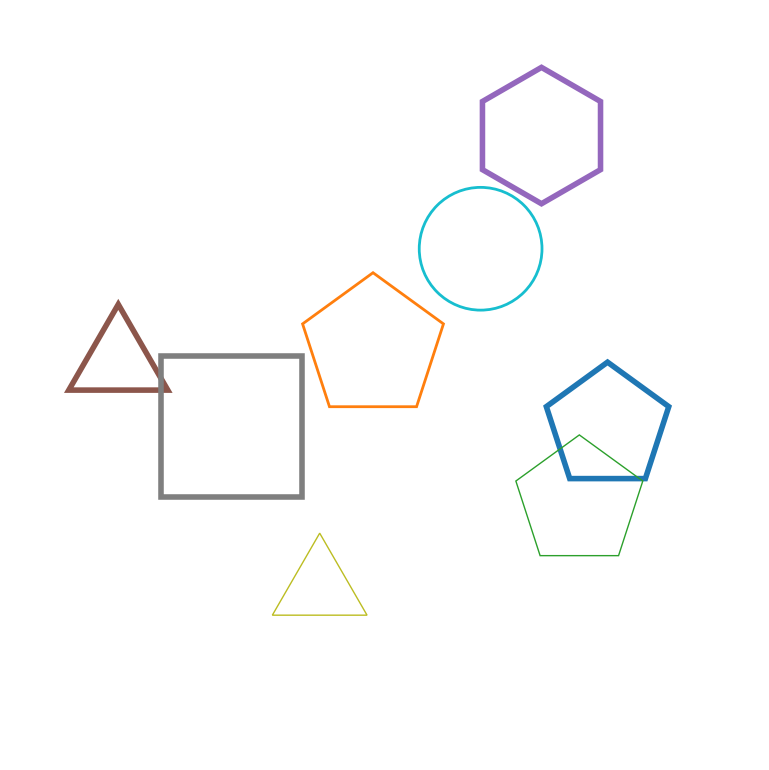[{"shape": "pentagon", "thickness": 2, "radius": 0.42, "center": [0.789, 0.446]}, {"shape": "pentagon", "thickness": 1, "radius": 0.48, "center": [0.484, 0.55]}, {"shape": "pentagon", "thickness": 0.5, "radius": 0.43, "center": [0.752, 0.348]}, {"shape": "hexagon", "thickness": 2, "radius": 0.44, "center": [0.703, 0.824]}, {"shape": "triangle", "thickness": 2, "radius": 0.37, "center": [0.154, 0.53]}, {"shape": "square", "thickness": 2, "radius": 0.46, "center": [0.3, 0.446]}, {"shape": "triangle", "thickness": 0.5, "radius": 0.36, "center": [0.415, 0.237]}, {"shape": "circle", "thickness": 1, "radius": 0.4, "center": [0.624, 0.677]}]